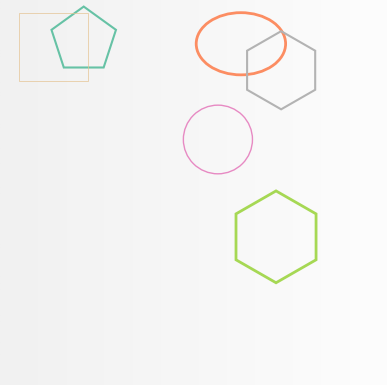[{"shape": "pentagon", "thickness": 1.5, "radius": 0.44, "center": [0.216, 0.895]}, {"shape": "oval", "thickness": 2, "radius": 0.58, "center": [0.622, 0.886]}, {"shape": "circle", "thickness": 1, "radius": 0.45, "center": [0.562, 0.638]}, {"shape": "hexagon", "thickness": 2, "radius": 0.6, "center": [0.712, 0.385]}, {"shape": "square", "thickness": 0.5, "radius": 0.44, "center": [0.138, 0.878]}, {"shape": "hexagon", "thickness": 1.5, "radius": 0.51, "center": [0.726, 0.818]}]